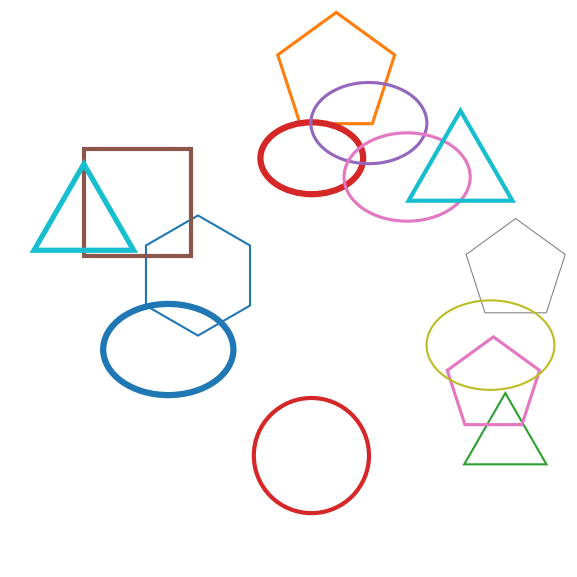[{"shape": "oval", "thickness": 3, "radius": 0.56, "center": [0.291, 0.394]}, {"shape": "hexagon", "thickness": 1, "radius": 0.52, "center": [0.343, 0.522]}, {"shape": "pentagon", "thickness": 1.5, "radius": 0.53, "center": [0.582, 0.871]}, {"shape": "triangle", "thickness": 1, "radius": 0.41, "center": [0.875, 0.236]}, {"shape": "circle", "thickness": 2, "radius": 0.5, "center": [0.539, 0.21]}, {"shape": "oval", "thickness": 3, "radius": 0.44, "center": [0.54, 0.725]}, {"shape": "oval", "thickness": 1.5, "radius": 0.5, "center": [0.639, 0.786]}, {"shape": "square", "thickness": 2, "radius": 0.46, "center": [0.238, 0.649]}, {"shape": "pentagon", "thickness": 1.5, "radius": 0.42, "center": [0.854, 0.332]}, {"shape": "oval", "thickness": 1.5, "radius": 0.55, "center": [0.705, 0.693]}, {"shape": "pentagon", "thickness": 0.5, "radius": 0.45, "center": [0.893, 0.53]}, {"shape": "oval", "thickness": 1, "radius": 0.55, "center": [0.849, 0.401]}, {"shape": "triangle", "thickness": 2.5, "radius": 0.5, "center": [0.145, 0.616]}, {"shape": "triangle", "thickness": 2, "radius": 0.52, "center": [0.797, 0.703]}]